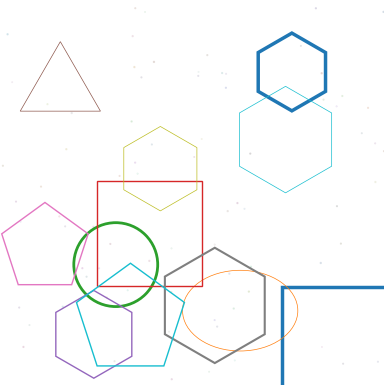[{"shape": "hexagon", "thickness": 2.5, "radius": 0.5, "center": [0.758, 0.813]}, {"shape": "square", "thickness": 2.5, "radius": 0.73, "center": [0.879, 0.11]}, {"shape": "oval", "thickness": 0.5, "radius": 0.75, "center": [0.624, 0.193]}, {"shape": "circle", "thickness": 2, "radius": 0.54, "center": [0.301, 0.313]}, {"shape": "square", "thickness": 1, "radius": 0.68, "center": [0.389, 0.393]}, {"shape": "hexagon", "thickness": 1, "radius": 0.57, "center": [0.244, 0.132]}, {"shape": "triangle", "thickness": 0.5, "radius": 0.6, "center": [0.157, 0.771]}, {"shape": "pentagon", "thickness": 1, "radius": 0.59, "center": [0.117, 0.356]}, {"shape": "hexagon", "thickness": 1.5, "radius": 0.75, "center": [0.558, 0.207]}, {"shape": "hexagon", "thickness": 0.5, "radius": 0.55, "center": [0.416, 0.562]}, {"shape": "hexagon", "thickness": 0.5, "radius": 0.69, "center": [0.742, 0.637]}, {"shape": "pentagon", "thickness": 1, "radius": 0.74, "center": [0.339, 0.169]}]